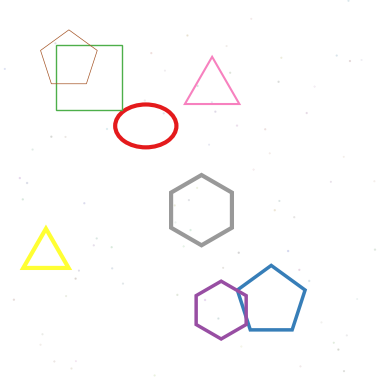[{"shape": "oval", "thickness": 3, "radius": 0.4, "center": [0.379, 0.673]}, {"shape": "pentagon", "thickness": 2.5, "radius": 0.46, "center": [0.704, 0.218]}, {"shape": "square", "thickness": 1, "radius": 0.43, "center": [0.231, 0.798]}, {"shape": "hexagon", "thickness": 2.5, "radius": 0.38, "center": [0.574, 0.195]}, {"shape": "triangle", "thickness": 3, "radius": 0.34, "center": [0.119, 0.338]}, {"shape": "pentagon", "thickness": 0.5, "radius": 0.39, "center": [0.179, 0.845]}, {"shape": "triangle", "thickness": 1.5, "radius": 0.41, "center": [0.551, 0.771]}, {"shape": "hexagon", "thickness": 3, "radius": 0.46, "center": [0.523, 0.454]}]